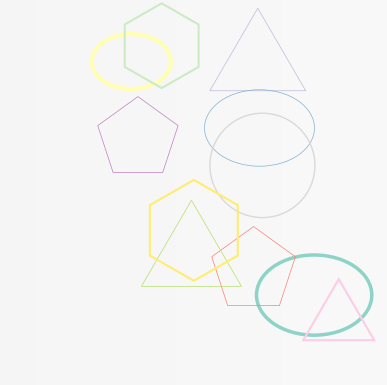[{"shape": "oval", "thickness": 2.5, "radius": 0.74, "center": [0.811, 0.234]}, {"shape": "oval", "thickness": 3, "radius": 0.51, "center": [0.339, 0.84]}, {"shape": "triangle", "thickness": 0.5, "radius": 0.71, "center": [0.665, 0.836]}, {"shape": "pentagon", "thickness": 0.5, "radius": 0.57, "center": [0.654, 0.298]}, {"shape": "oval", "thickness": 0.5, "radius": 0.71, "center": [0.67, 0.668]}, {"shape": "triangle", "thickness": 0.5, "radius": 0.75, "center": [0.494, 0.331]}, {"shape": "triangle", "thickness": 1.5, "radius": 0.53, "center": [0.874, 0.169]}, {"shape": "circle", "thickness": 1, "radius": 0.68, "center": [0.677, 0.57]}, {"shape": "pentagon", "thickness": 0.5, "radius": 0.54, "center": [0.356, 0.64]}, {"shape": "hexagon", "thickness": 1.5, "radius": 0.55, "center": [0.417, 0.881]}, {"shape": "hexagon", "thickness": 1.5, "radius": 0.65, "center": [0.5, 0.402]}]